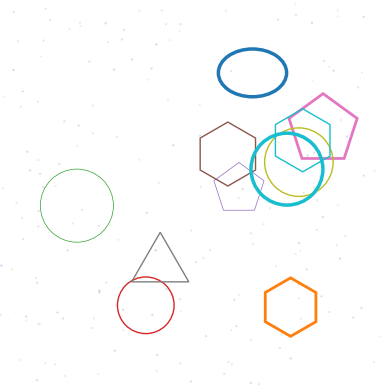[{"shape": "oval", "thickness": 2.5, "radius": 0.44, "center": [0.656, 0.811]}, {"shape": "hexagon", "thickness": 2, "radius": 0.38, "center": [0.755, 0.202]}, {"shape": "circle", "thickness": 0.5, "radius": 0.47, "center": [0.2, 0.466]}, {"shape": "circle", "thickness": 1, "radius": 0.37, "center": [0.379, 0.207]}, {"shape": "pentagon", "thickness": 0.5, "radius": 0.34, "center": [0.621, 0.509]}, {"shape": "hexagon", "thickness": 1, "radius": 0.42, "center": [0.592, 0.6]}, {"shape": "pentagon", "thickness": 2, "radius": 0.47, "center": [0.839, 0.664]}, {"shape": "triangle", "thickness": 1, "radius": 0.43, "center": [0.416, 0.311]}, {"shape": "circle", "thickness": 1, "radius": 0.44, "center": [0.776, 0.579]}, {"shape": "circle", "thickness": 2.5, "radius": 0.47, "center": [0.745, 0.561]}, {"shape": "hexagon", "thickness": 1, "radius": 0.41, "center": [0.786, 0.636]}]